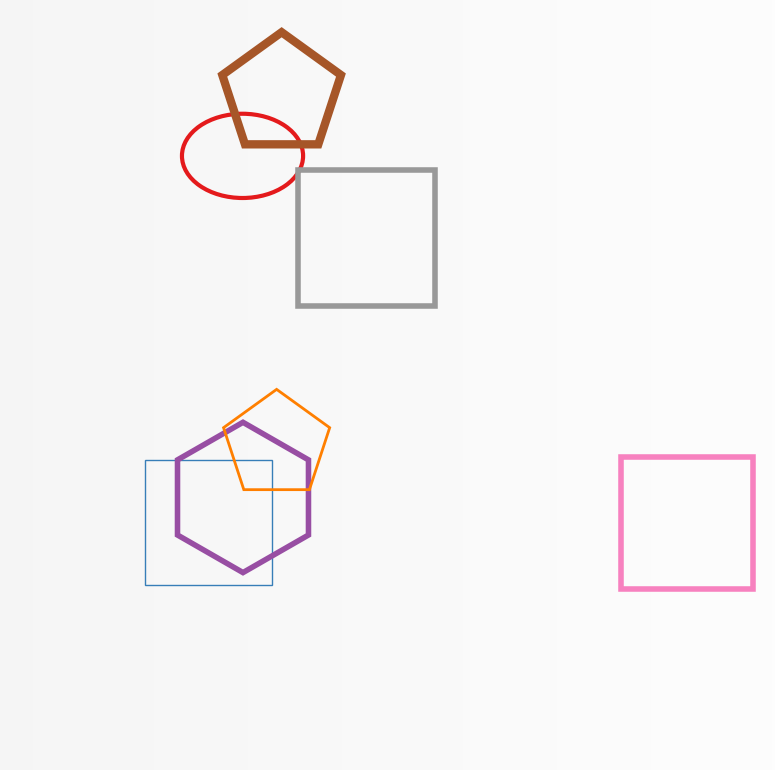[{"shape": "oval", "thickness": 1.5, "radius": 0.39, "center": [0.313, 0.798]}, {"shape": "square", "thickness": 0.5, "radius": 0.41, "center": [0.269, 0.322]}, {"shape": "hexagon", "thickness": 2, "radius": 0.49, "center": [0.314, 0.354]}, {"shape": "pentagon", "thickness": 1, "radius": 0.36, "center": [0.357, 0.422]}, {"shape": "pentagon", "thickness": 3, "radius": 0.4, "center": [0.363, 0.878]}, {"shape": "square", "thickness": 2, "radius": 0.43, "center": [0.887, 0.321]}, {"shape": "square", "thickness": 2, "radius": 0.44, "center": [0.473, 0.691]}]